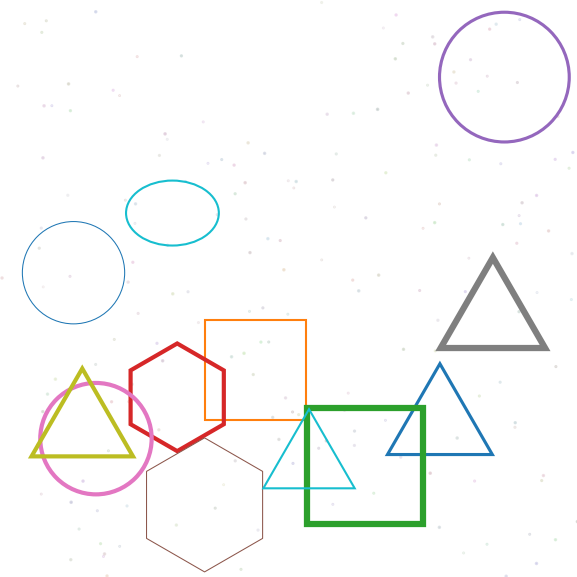[{"shape": "circle", "thickness": 0.5, "radius": 0.44, "center": [0.127, 0.527]}, {"shape": "triangle", "thickness": 1.5, "radius": 0.52, "center": [0.762, 0.264]}, {"shape": "square", "thickness": 1, "radius": 0.44, "center": [0.443, 0.358]}, {"shape": "square", "thickness": 3, "radius": 0.5, "center": [0.632, 0.193]}, {"shape": "hexagon", "thickness": 2, "radius": 0.47, "center": [0.307, 0.311]}, {"shape": "circle", "thickness": 1.5, "radius": 0.56, "center": [0.873, 0.866]}, {"shape": "hexagon", "thickness": 0.5, "radius": 0.58, "center": [0.354, 0.125]}, {"shape": "circle", "thickness": 2, "radius": 0.48, "center": [0.166, 0.24]}, {"shape": "triangle", "thickness": 3, "radius": 0.52, "center": [0.853, 0.449]}, {"shape": "triangle", "thickness": 2, "radius": 0.51, "center": [0.142, 0.26]}, {"shape": "oval", "thickness": 1, "radius": 0.4, "center": [0.299, 0.63]}, {"shape": "triangle", "thickness": 1, "radius": 0.46, "center": [0.535, 0.199]}]